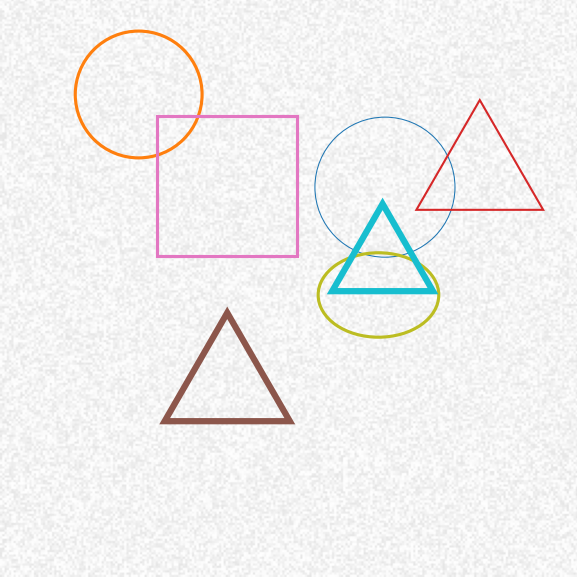[{"shape": "circle", "thickness": 0.5, "radius": 0.61, "center": [0.667, 0.675]}, {"shape": "circle", "thickness": 1.5, "radius": 0.55, "center": [0.24, 0.836]}, {"shape": "triangle", "thickness": 1, "radius": 0.63, "center": [0.831, 0.699]}, {"shape": "triangle", "thickness": 3, "radius": 0.63, "center": [0.394, 0.332]}, {"shape": "square", "thickness": 1.5, "radius": 0.61, "center": [0.393, 0.677]}, {"shape": "oval", "thickness": 1.5, "radius": 0.52, "center": [0.655, 0.488]}, {"shape": "triangle", "thickness": 3, "radius": 0.5, "center": [0.663, 0.545]}]